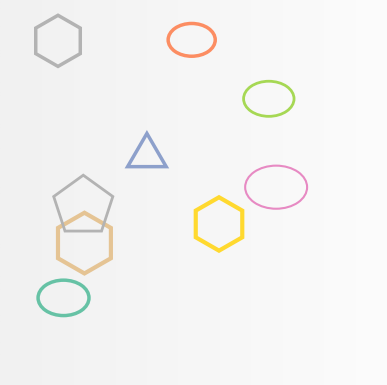[{"shape": "oval", "thickness": 2.5, "radius": 0.33, "center": [0.164, 0.226]}, {"shape": "oval", "thickness": 2.5, "radius": 0.3, "center": [0.495, 0.896]}, {"shape": "triangle", "thickness": 2.5, "radius": 0.29, "center": [0.379, 0.596]}, {"shape": "oval", "thickness": 1.5, "radius": 0.4, "center": [0.713, 0.514]}, {"shape": "oval", "thickness": 2, "radius": 0.33, "center": [0.694, 0.743]}, {"shape": "hexagon", "thickness": 3, "radius": 0.35, "center": [0.565, 0.418]}, {"shape": "hexagon", "thickness": 3, "radius": 0.39, "center": [0.218, 0.369]}, {"shape": "pentagon", "thickness": 2, "radius": 0.4, "center": [0.215, 0.465]}, {"shape": "hexagon", "thickness": 2.5, "radius": 0.33, "center": [0.15, 0.894]}]